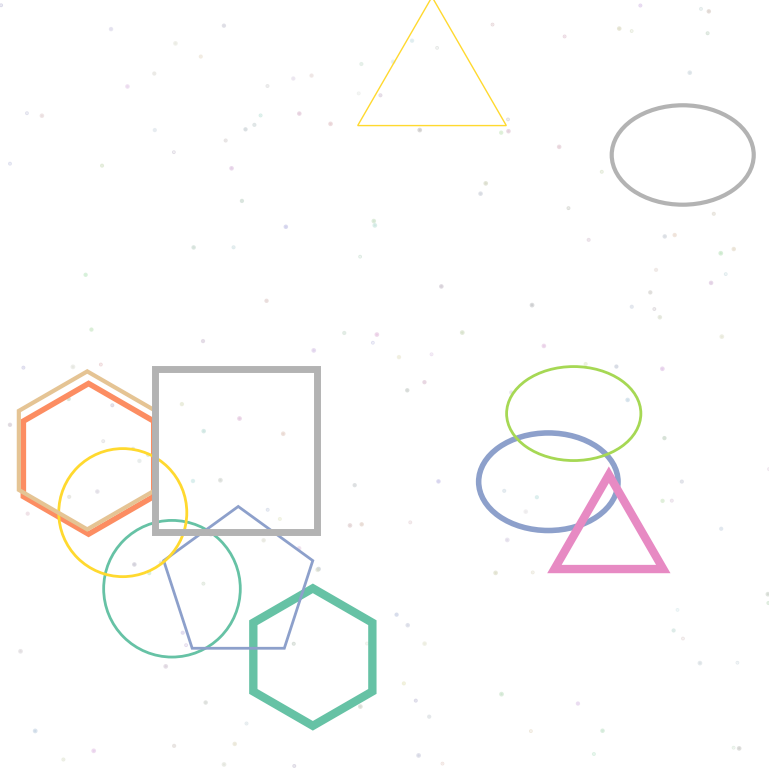[{"shape": "hexagon", "thickness": 3, "radius": 0.45, "center": [0.406, 0.147]}, {"shape": "circle", "thickness": 1, "radius": 0.44, "center": [0.223, 0.235]}, {"shape": "hexagon", "thickness": 2, "radius": 0.49, "center": [0.115, 0.404]}, {"shape": "pentagon", "thickness": 1, "radius": 0.51, "center": [0.309, 0.24]}, {"shape": "oval", "thickness": 2, "radius": 0.45, "center": [0.712, 0.374]}, {"shape": "triangle", "thickness": 3, "radius": 0.41, "center": [0.791, 0.302]}, {"shape": "oval", "thickness": 1, "radius": 0.44, "center": [0.745, 0.463]}, {"shape": "triangle", "thickness": 0.5, "radius": 0.56, "center": [0.561, 0.893]}, {"shape": "circle", "thickness": 1, "radius": 0.42, "center": [0.159, 0.334]}, {"shape": "hexagon", "thickness": 1.5, "radius": 0.51, "center": [0.113, 0.415]}, {"shape": "square", "thickness": 2.5, "radius": 0.53, "center": [0.306, 0.415]}, {"shape": "oval", "thickness": 1.5, "radius": 0.46, "center": [0.887, 0.799]}]